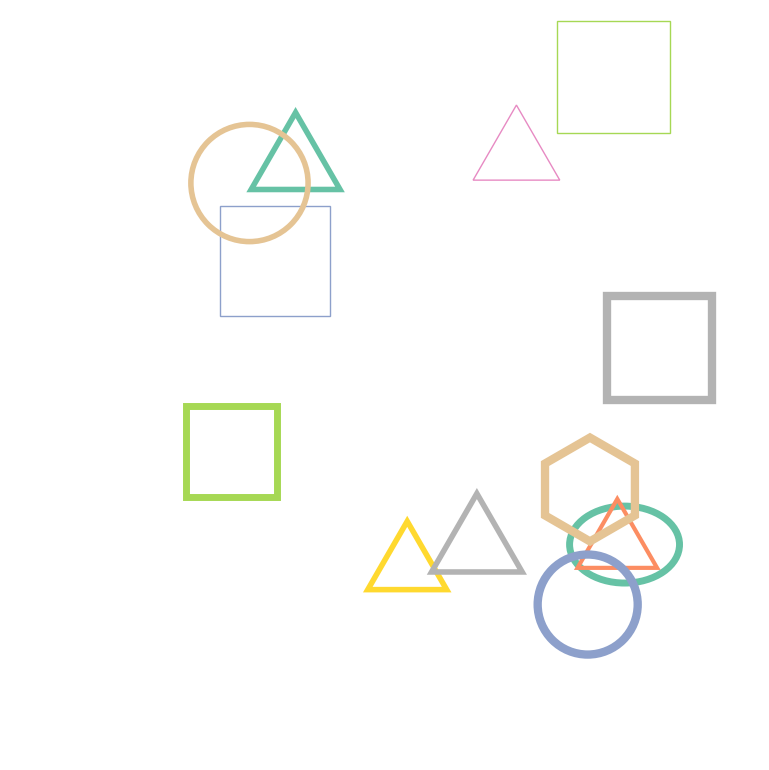[{"shape": "triangle", "thickness": 2, "radius": 0.33, "center": [0.384, 0.787]}, {"shape": "oval", "thickness": 2.5, "radius": 0.36, "center": [0.811, 0.293]}, {"shape": "triangle", "thickness": 1.5, "radius": 0.3, "center": [0.802, 0.292]}, {"shape": "square", "thickness": 0.5, "radius": 0.36, "center": [0.357, 0.661]}, {"shape": "circle", "thickness": 3, "radius": 0.32, "center": [0.763, 0.215]}, {"shape": "triangle", "thickness": 0.5, "radius": 0.32, "center": [0.671, 0.799]}, {"shape": "square", "thickness": 0.5, "radius": 0.37, "center": [0.797, 0.9]}, {"shape": "square", "thickness": 2.5, "radius": 0.29, "center": [0.3, 0.414]}, {"shape": "triangle", "thickness": 2, "radius": 0.3, "center": [0.529, 0.264]}, {"shape": "circle", "thickness": 2, "radius": 0.38, "center": [0.324, 0.762]}, {"shape": "hexagon", "thickness": 3, "radius": 0.34, "center": [0.766, 0.364]}, {"shape": "triangle", "thickness": 2, "radius": 0.34, "center": [0.619, 0.291]}, {"shape": "square", "thickness": 3, "radius": 0.34, "center": [0.856, 0.548]}]